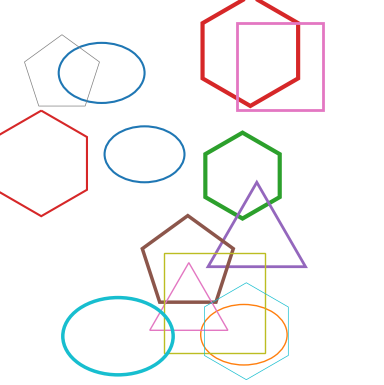[{"shape": "oval", "thickness": 1.5, "radius": 0.52, "center": [0.375, 0.599]}, {"shape": "oval", "thickness": 1.5, "radius": 0.56, "center": [0.264, 0.811]}, {"shape": "oval", "thickness": 1, "radius": 0.56, "center": [0.634, 0.131]}, {"shape": "hexagon", "thickness": 3, "radius": 0.56, "center": [0.63, 0.544]}, {"shape": "hexagon", "thickness": 3, "radius": 0.72, "center": [0.65, 0.868]}, {"shape": "hexagon", "thickness": 1.5, "radius": 0.69, "center": [0.107, 0.576]}, {"shape": "triangle", "thickness": 2, "radius": 0.73, "center": [0.667, 0.38]}, {"shape": "pentagon", "thickness": 2.5, "radius": 0.62, "center": [0.488, 0.316]}, {"shape": "triangle", "thickness": 1, "radius": 0.59, "center": [0.49, 0.201]}, {"shape": "square", "thickness": 2, "radius": 0.56, "center": [0.727, 0.828]}, {"shape": "pentagon", "thickness": 0.5, "radius": 0.51, "center": [0.161, 0.807]}, {"shape": "square", "thickness": 1, "radius": 0.65, "center": [0.558, 0.214]}, {"shape": "oval", "thickness": 2.5, "radius": 0.72, "center": [0.306, 0.127]}, {"shape": "hexagon", "thickness": 0.5, "radius": 0.63, "center": [0.64, 0.14]}]